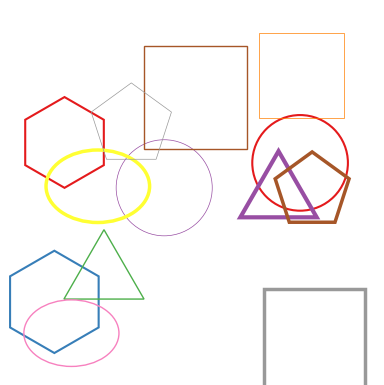[{"shape": "circle", "thickness": 1.5, "radius": 0.62, "center": [0.779, 0.577]}, {"shape": "hexagon", "thickness": 1.5, "radius": 0.59, "center": [0.168, 0.63]}, {"shape": "hexagon", "thickness": 1.5, "radius": 0.66, "center": [0.141, 0.216]}, {"shape": "triangle", "thickness": 1, "radius": 0.6, "center": [0.27, 0.283]}, {"shape": "triangle", "thickness": 3, "radius": 0.57, "center": [0.723, 0.493]}, {"shape": "circle", "thickness": 0.5, "radius": 0.62, "center": [0.426, 0.512]}, {"shape": "square", "thickness": 0.5, "radius": 0.55, "center": [0.784, 0.804]}, {"shape": "oval", "thickness": 2.5, "radius": 0.67, "center": [0.254, 0.516]}, {"shape": "pentagon", "thickness": 2.5, "radius": 0.5, "center": [0.811, 0.504]}, {"shape": "square", "thickness": 1, "radius": 0.67, "center": [0.508, 0.746]}, {"shape": "oval", "thickness": 1, "radius": 0.62, "center": [0.185, 0.135]}, {"shape": "pentagon", "thickness": 0.5, "radius": 0.55, "center": [0.341, 0.675]}, {"shape": "square", "thickness": 2.5, "radius": 0.66, "center": [0.816, 0.117]}]